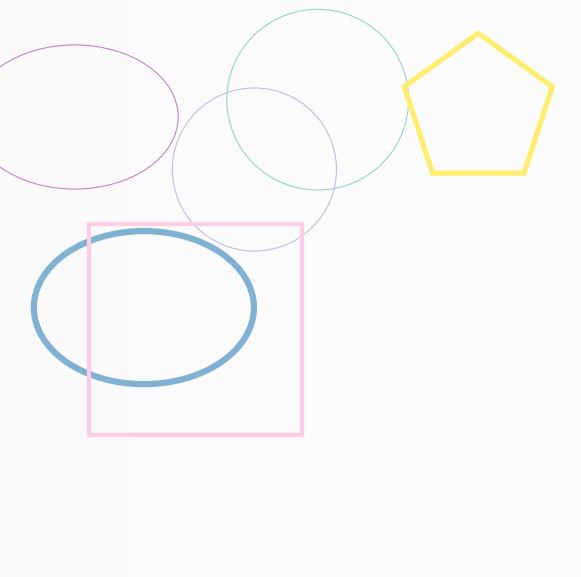[{"shape": "circle", "thickness": 0.5, "radius": 0.78, "center": [0.547, 0.827]}, {"shape": "circle", "thickness": 0.5, "radius": 0.71, "center": [0.438, 0.706]}, {"shape": "oval", "thickness": 3, "radius": 0.95, "center": [0.248, 0.467]}, {"shape": "square", "thickness": 2, "radius": 0.92, "center": [0.337, 0.429]}, {"shape": "oval", "thickness": 0.5, "radius": 0.89, "center": [0.128, 0.797]}, {"shape": "pentagon", "thickness": 2.5, "radius": 0.67, "center": [0.823, 0.808]}]